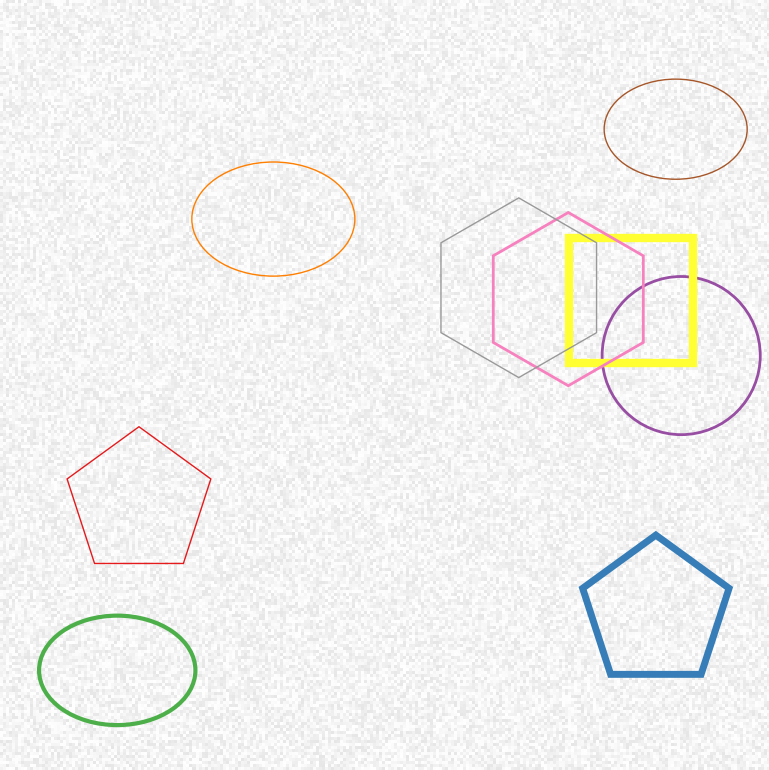[{"shape": "pentagon", "thickness": 0.5, "radius": 0.49, "center": [0.18, 0.348]}, {"shape": "pentagon", "thickness": 2.5, "radius": 0.5, "center": [0.852, 0.205]}, {"shape": "oval", "thickness": 1.5, "radius": 0.51, "center": [0.152, 0.129]}, {"shape": "circle", "thickness": 1, "radius": 0.51, "center": [0.885, 0.538]}, {"shape": "oval", "thickness": 0.5, "radius": 0.53, "center": [0.355, 0.716]}, {"shape": "square", "thickness": 3, "radius": 0.4, "center": [0.819, 0.609]}, {"shape": "oval", "thickness": 0.5, "radius": 0.46, "center": [0.877, 0.832]}, {"shape": "hexagon", "thickness": 1, "radius": 0.56, "center": [0.738, 0.612]}, {"shape": "hexagon", "thickness": 0.5, "radius": 0.58, "center": [0.674, 0.626]}]